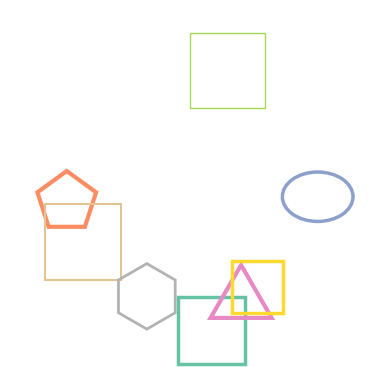[{"shape": "square", "thickness": 2.5, "radius": 0.44, "center": [0.55, 0.141]}, {"shape": "pentagon", "thickness": 3, "radius": 0.4, "center": [0.173, 0.476]}, {"shape": "oval", "thickness": 2.5, "radius": 0.46, "center": [0.825, 0.489]}, {"shape": "triangle", "thickness": 3, "radius": 0.46, "center": [0.626, 0.22]}, {"shape": "square", "thickness": 1, "radius": 0.49, "center": [0.592, 0.816]}, {"shape": "square", "thickness": 2.5, "radius": 0.34, "center": [0.669, 0.254]}, {"shape": "square", "thickness": 1.5, "radius": 0.5, "center": [0.216, 0.371]}, {"shape": "hexagon", "thickness": 2, "radius": 0.43, "center": [0.381, 0.23]}]